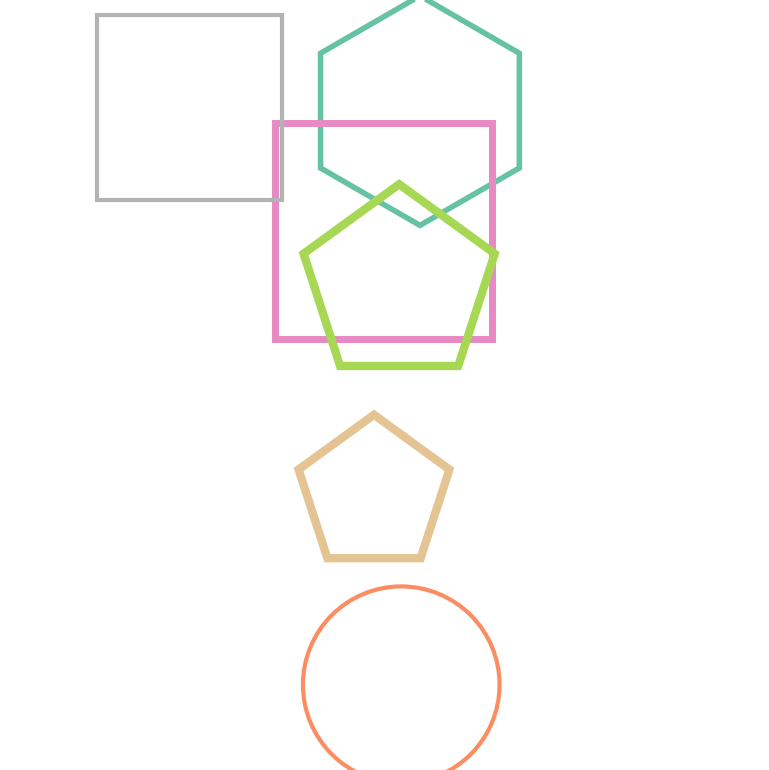[{"shape": "hexagon", "thickness": 2, "radius": 0.75, "center": [0.545, 0.856]}, {"shape": "circle", "thickness": 1.5, "radius": 0.64, "center": [0.521, 0.111]}, {"shape": "square", "thickness": 2.5, "radius": 0.7, "center": [0.498, 0.7]}, {"shape": "pentagon", "thickness": 3, "radius": 0.65, "center": [0.518, 0.63]}, {"shape": "pentagon", "thickness": 3, "radius": 0.52, "center": [0.486, 0.358]}, {"shape": "square", "thickness": 1.5, "radius": 0.6, "center": [0.247, 0.86]}]